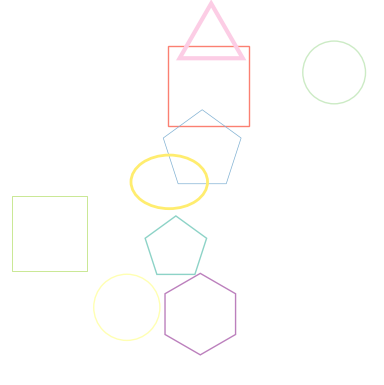[{"shape": "pentagon", "thickness": 1, "radius": 0.42, "center": [0.457, 0.355]}, {"shape": "circle", "thickness": 1, "radius": 0.43, "center": [0.329, 0.202]}, {"shape": "square", "thickness": 1, "radius": 0.52, "center": [0.541, 0.777]}, {"shape": "pentagon", "thickness": 0.5, "radius": 0.53, "center": [0.525, 0.609]}, {"shape": "square", "thickness": 0.5, "radius": 0.48, "center": [0.128, 0.394]}, {"shape": "triangle", "thickness": 3, "radius": 0.47, "center": [0.549, 0.896]}, {"shape": "hexagon", "thickness": 1, "radius": 0.53, "center": [0.52, 0.184]}, {"shape": "circle", "thickness": 1, "radius": 0.41, "center": [0.868, 0.812]}, {"shape": "oval", "thickness": 2, "radius": 0.5, "center": [0.44, 0.528]}]